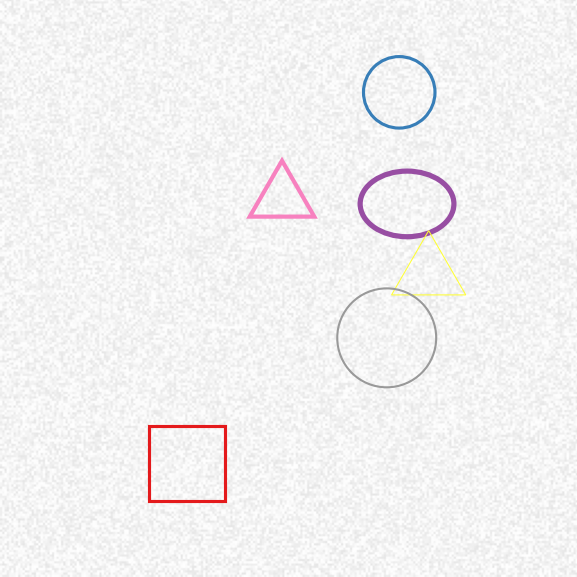[{"shape": "square", "thickness": 1.5, "radius": 0.33, "center": [0.324, 0.197]}, {"shape": "circle", "thickness": 1.5, "radius": 0.31, "center": [0.691, 0.839]}, {"shape": "oval", "thickness": 2.5, "radius": 0.41, "center": [0.705, 0.646]}, {"shape": "triangle", "thickness": 0.5, "radius": 0.37, "center": [0.742, 0.526]}, {"shape": "triangle", "thickness": 2, "radius": 0.32, "center": [0.488, 0.656]}, {"shape": "circle", "thickness": 1, "radius": 0.43, "center": [0.67, 0.414]}]